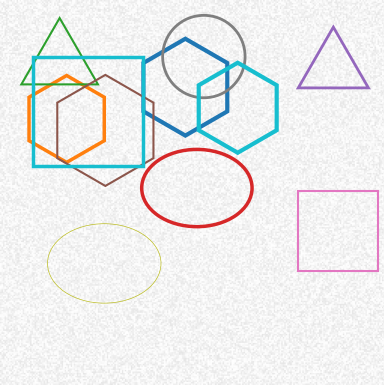[{"shape": "hexagon", "thickness": 3, "radius": 0.63, "center": [0.481, 0.774]}, {"shape": "hexagon", "thickness": 2.5, "radius": 0.56, "center": [0.173, 0.691]}, {"shape": "triangle", "thickness": 1.5, "radius": 0.57, "center": [0.155, 0.838]}, {"shape": "oval", "thickness": 2.5, "radius": 0.72, "center": [0.511, 0.512]}, {"shape": "triangle", "thickness": 2, "radius": 0.53, "center": [0.866, 0.824]}, {"shape": "hexagon", "thickness": 1.5, "radius": 0.72, "center": [0.274, 0.661]}, {"shape": "square", "thickness": 1.5, "radius": 0.52, "center": [0.877, 0.399]}, {"shape": "circle", "thickness": 2, "radius": 0.54, "center": [0.53, 0.853]}, {"shape": "oval", "thickness": 0.5, "radius": 0.74, "center": [0.271, 0.316]}, {"shape": "hexagon", "thickness": 3, "radius": 0.58, "center": [0.617, 0.72]}, {"shape": "square", "thickness": 2.5, "radius": 0.71, "center": [0.228, 0.711]}]